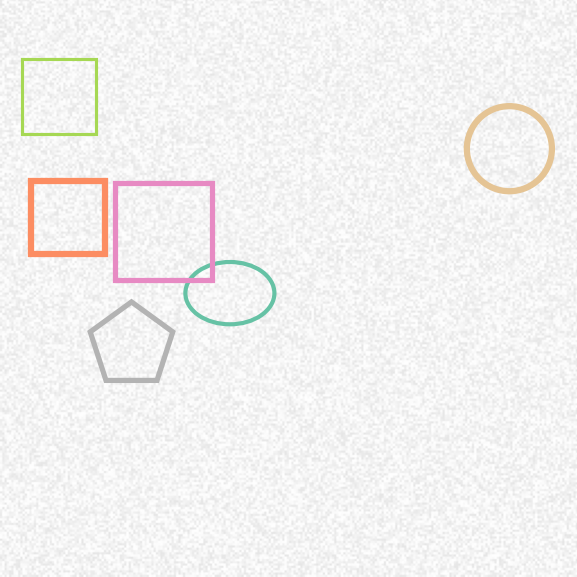[{"shape": "oval", "thickness": 2, "radius": 0.39, "center": [0.398, 0.491]}, {"shape": "square", "thickness": 3, "radius": 0.32, "center": [0.118, 0.623]}, {"shape": "square", "thickness": 2.5, "radius": 0.42, "center": [0.283, 0.598]}, {"shape": "square", "thickness": 1.5, "radius": 0.32, "center": [0.102, 0.832]}, {"shape": "circle", "thickness": 3, "radius": 0.37, "center": [0.882, 0.742]}, {"shape": "pentagon", "thickness": 2.5, "radius": 0.38, "center": [0.228, 0.401]}]